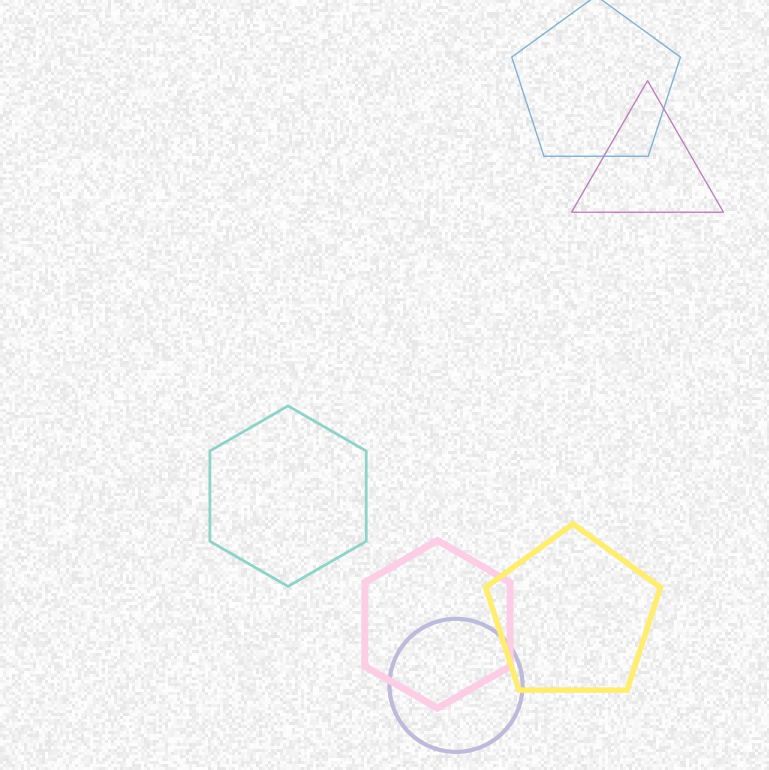[{"shape": "hexagon", "thickness": 1, "radius": 0.59, "center": [0.374, 0.356]}, {"shape": "circle", "thickness": 1.5, "radius": 0.43, "center": [0.592, 0.11]}, {"shape": "pentagon", "thickness": 0.5, "radius": 0.58, "center": [0.774, 0.89]}, {"shape": "hexagon", "thickness": 2.5, "radius": 0.54, "center": [0.568, 0.189]}, {"shape": "triangle", "thickness": 0.5, "radius": 0.57, "center": [0.841, 0.781]}, {"shape": "pentagon", "thickness": 2, "radius": 0.6, "center": [0.744, 0.2]}]